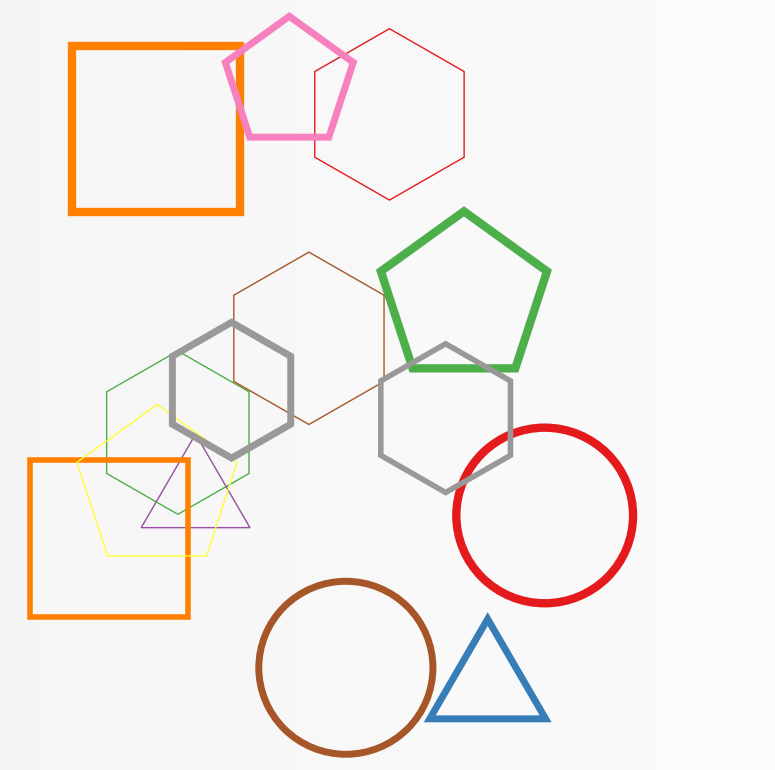[{"shape": "hexagon", "thickness": 0.5, "radius": 0.56, "center": [0.503, 0.851]}, {"shape": "circle", "thickness": 3, "radius": 0.57, "center": [0.703, 0.331]}, {"shape": "triangle", "thickness": 2.5, "radius": 0.43, "center": [0.629, 0.11]}, {"shape": "hexagon", "thickness": 0.5, "radius": 0.53, "center": [0.229, 0.438]}, {"shape": "pentagon", "thickness": 3, "radius": 0.56, "center": [0.599, 0.613]}, {"shape": "triangle", "thickness": 0.5, "radius": 0.41, "center": [0.252, 0.355]}, {"shape": "square", "thickness": 3, "radius": 0.54, "center": [0.201, 0.832]}, {"shape": "square", "thickness": 2, "radius": 0.51, "center": [0.141, 0.3]}, {"shape": "pentagon", "thickness": 0.5, "radius": 0.54, "center": [0.203, 0.366]}, {"shape": "hexagon", "thickness": 0.5, "radius": 0.56, "center": [0.399, 0.561]}, {"shape": "circle", "thickness": 2.5, "radius": 0.56, "center": [0.446, 0.133]}, {"shape": "pentagon", "thickness": 2.5, "radius": 0.43, "center": [0.373, 0.892]}, {"shape": "hexagon", "thickness": 2, "radius": 0.48, "center": [0.575, 0.457]}, {"shape": "hexagon", "thickness": 2.5, "radius": 0.44, "center": [0.299, 0.493]}]